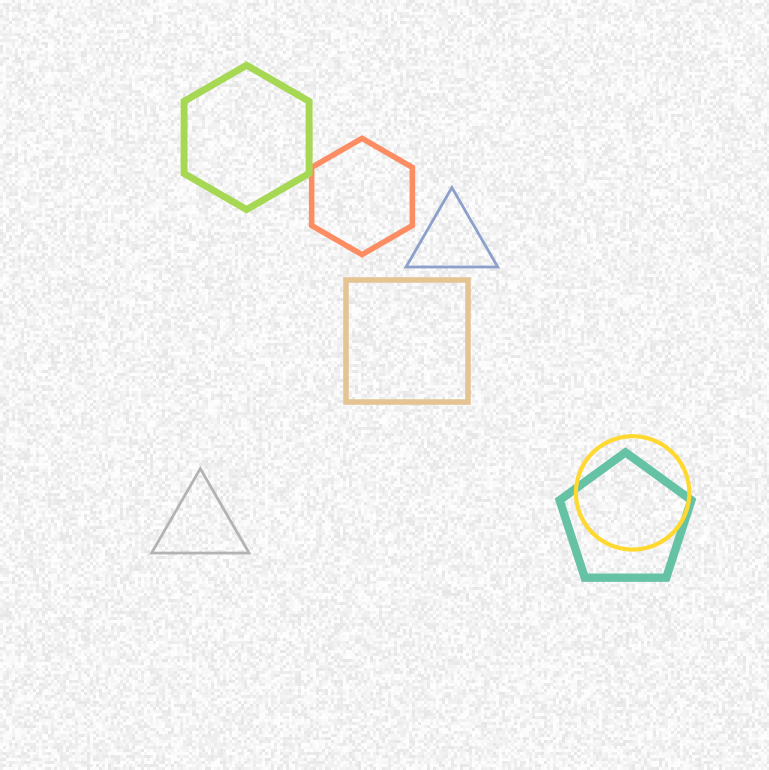[{"shape": "pentagon", "thickness": 3, "radius": 0.45, "center": [0.812, 0.323]}, {"shape": "hexagon", "thickness": 2, "radius": 0.38, "center": [0.47, 0.745]}, {"shape": "triangle", "thickness": 1, "radius": 0.34, "center": [0.587, 0.688]}, {"shape": "hexagon", "thickness": 2.5, "radius": 0.47, "center": [0.32, 0.822]}, {"shape": "circle", "thickness": 1.5, "radius": 0.37, "center": [0.822, 0.36]}, {"shape": "square", "thickness": 2, "radius": 0.4, "center": [0.529, 0.557]}, {"shape": "triangle", "thickness": 1, "radius": 0.37, "center": [0.26, 0.318]}]